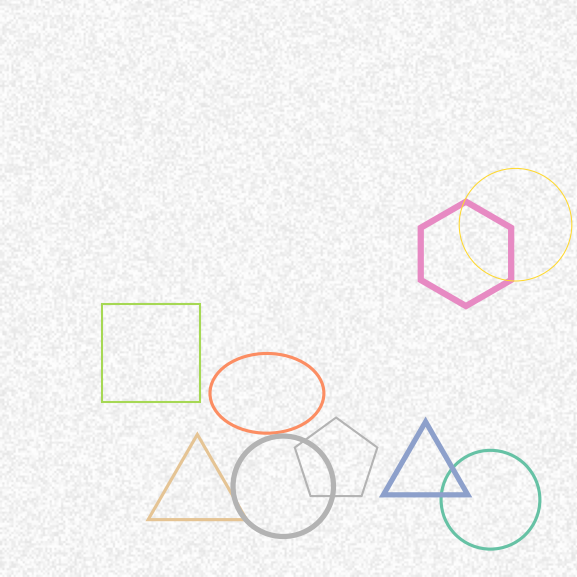[{"shape": "circle", "thickness": 1.5, "radius": 0.43, "center": [0.849, 0.134]}, {"shape": "oval", "thickness": 1.5, "radius": 0.49, "center": [0.462, 0.318]}, {"shape": "triangle", "thickness": 2.5, "radius": 0.42, "center": [0.737, 0.184]}, {"shape": "hexagon", "thickness": 3, "radius": 0.45, "center": [0.807, 0.56]}, {"shape": "square", "thickness": 1, "radius": 0.43, "center": [0.261, 0.388]}, {"shape": "circle", "thickness": 0.5, "radius": 0.49, "center": [0.893, 0.61]}, {"shape": "triangle", "thickness": 1.5, "radius": 0.49, "center": [0.342, 0.148]}, {"shape": "circle", "thickness": 2.5, "radius": 0.43, "center": [0.491, 0.157]}, {"shape": "pentagon", "thickness": 1, "radius": 0.38, "center": [0.582, 0.201]}]